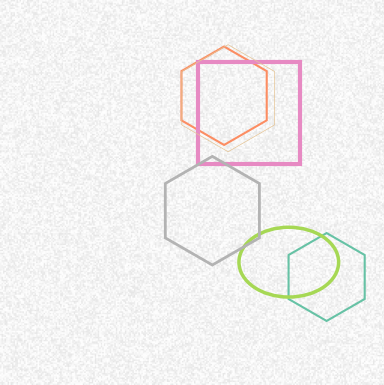[{"shape": "hexagon", "thickness": 1.5, "radius": 0.57, "center": [0.848, 0.281]}, {"shape": "hexagon", "thickness": 1.5, "radius": 0.64, "center": [0.582, 0.751]}, {"shape": "square", "thickness": 3, "radius": 0.66, "center": [0.647, 0.707]}, {"shape": "oval", "thickness": 2.5, "radius": 0.65, "center": [0.75, 0.319]}, {"shape": "hexagon", "thickness": 0.5, "radius": 0.7, "center": [0.593, 0.745]}, {"shape": "hexagon", "thickness": 2, "radius": 0.71, "center": [0.552, 0.453]}]